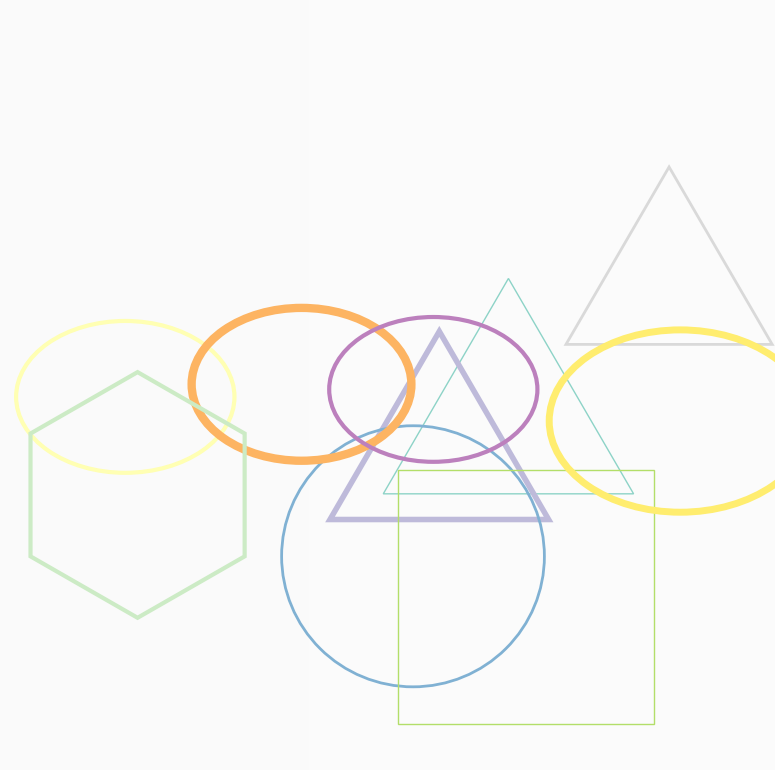[{"shape": "triangle", "thickness": 0.5, "radius": 0.93, "center": [0.656, 0.452]}, {"shape": "oval", "thickness": 1.5, "radius": 0.7, "center": [0.162, 0.485]}, {"shape": "triangle", "thickness": 2, "radius": 0.81, "center": [0.567, 0.407]}, {"shape": "circle", "thickness": 1, "radius": 0.85, "center": [0.533, 0.278]}, {"shape": "oval", "thickness": 3, "radius": 0.71, "center": [0.389, 0.501]}, {"shape": "square", "thickness": 0.5, "radius": 0.83, "center": [0.679, 0.225]}, {"shape": "triangle", "thickness": 1, "radius": 0.77, "center": [0.863, 0.63]}, {"shape": "oval", "thickness": 1.5, "radius": 0.67, "center": [0.559, 0.494]}, {"shape": "hexagon", "thickness": 1.5, "radius": 0.8, "center": [0.178, 0.357]}, {"shape": "oval", "thickness": 2.5, "radius": 0.85, "center": [0.878, 0.453]}]